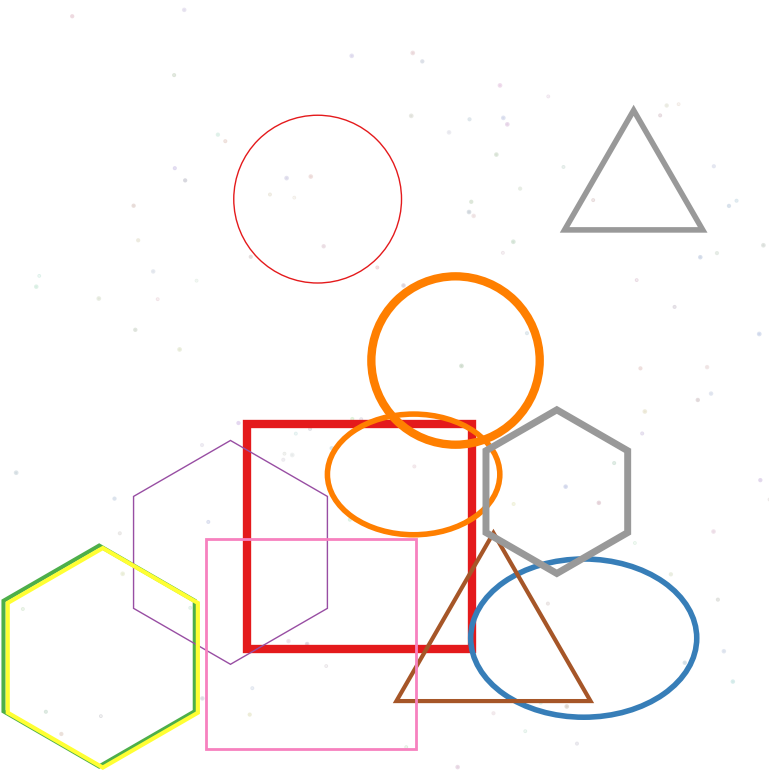[{"shape": "circle", "thickness": 0.5, "radius": 0.54, "center": [0.413, 0.741]}, {"shape": "square", "thickness": 3, "radius": 0.73, "center": [0.467, 0.303]}, {"shape": "oval", "thickness": 2, "radius": 0.73, "center": [0.758, 0.171]}, {"shape": "hexagon", "thickness": 1.5, "radius": 0.72, "center": [0.129, 0.148]}, {"shape": "hexagon", "thickness": 0.5, "radius": 0.73, "center": [0.299, 0.283]}, {"shape": "circle", "thickness": 3, "radius": 0.55, "center": [0.592, 0.532]}, {"shape": "oval", "thickness": 2, "radius": 0.56, "center": [0.537, 0.384]}, {"shape": "hexagon", "thickness": 1.5, "radius": 0.71, "center": [0.134, 0.146]}, {"shape": "triangle", "thickness": 1.5, "radius": 0.73, "center": [0.641, 0.162]}, {"shape": "square", "thickness": 1, "radius": 0.68, "center": [0.404, 0.164]}, {"shape": "triangle", "thickness": 2, "radius": 0.52, "center": [0.823, 0.753]}, {"shape": "hexagon", "thickness": 2.5, "radius": 0.53, "center": [0.723, 0.361]}]